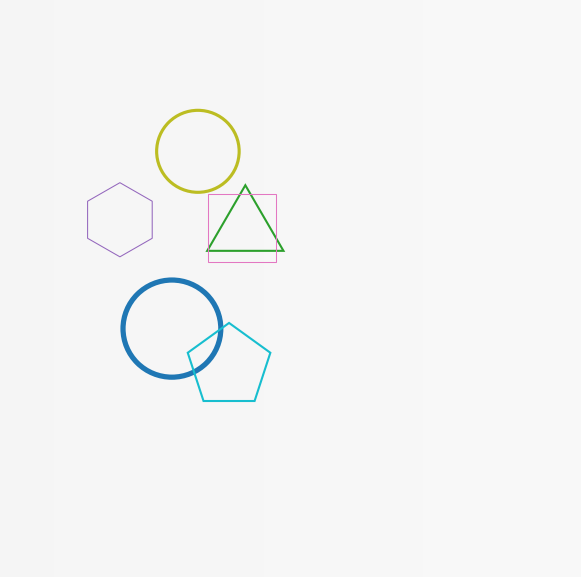[{"shape": "circle", "thickness": 2.5, "radius": 0.42, "center": [0.296, 0.43]}, {"shape": "triangle", "thickness": 1, "radius": 0.38, "center": [0.422, 0.603]}, {"shape": "hexagon", "thickness": 0.5, "radius": 0.32, "center": [0.206, 0.619]}, {"shape": "square", "thickness": 0.5, "radius": 0.29, "center": [0.416, 0.605]}, {"shape": "circle", "thickness": 1.5, "radius": 0.35, "center": [0.34, 0.737]}, {"shape": "pentagon", "thickness": 1, "radius": 0.37, "center": [0.394, 0.365]}]